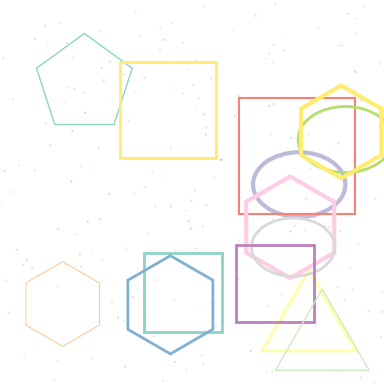[{"shape": "square", "thickness": 2, "radius": 0.51, "center": [0.476, 0.24]}, {"shape": "pentagon", "thickness": 1, "radius": 0.65, "center": [0.219, 0.782]}, {"shape": "triangle", "thickness": 2.5, "radius": 0.7, "center": [0.802, 0.159]}, {"shape": "oval", "thickness": 3, "radius": 0.6, "center": [0.777, 0.521]}, {"shape": "square", "thickness": 1.5, "radius": 0.75, "center": [0.772, 0.595]}, {"shape": "hexagon", "thickness": 2, "radius": 0.64, "center": [0.443, 0.208]}, {"shape": "hexagon", "thickness": 0.5, "radius": 0.55, "center": [0.163, 0.21]}, {"shape": "oval", "thickness": 2, "radius": 0.61, "center": [0.897, 0.638]}, {"shape": "hexagon", "thickness": 3, "radius": 0.66, "center": [0.754, 0.41]}, {"shape": "oval", "thickness": 2, "radius": 0.54, "center": [0.761, 0.358]}, {"shape": "square", "thickness": 2, "radius": 0.5, "center": [0.715, 0.264]}, {"shape": "triangle", "thickness": 1, "radius": 0.7, "center": [0.837, 0.108]}, {"shape": "square", "thickness": 2, "radius": 0.62, "center": [0.437, 0.714]}, {"shape": "hexagon", "thickness": 3, "radius": 0.6, "center": [0.886, 0.657]}]